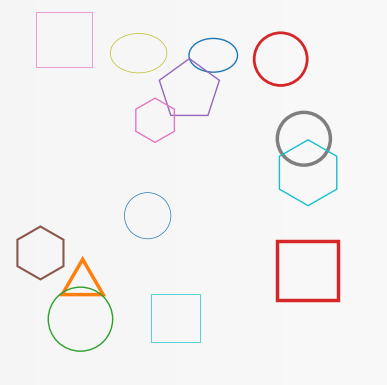[{"shape": "circle", "thickness": 0.5, "radius": 0.3, "center": [0.381, 0.44]}, {"shape": "oval", "thickness": 1, "radius": 0.31, "center": [0.55, 0.856]}, {"shape": "triangle", "thickness": 2.5, "radius": 0.31, "center": [0.213, 0.265]}, {"shape": "circle", "thickness": 1, "radius": 0.42, "center": [0.208, 0.171]}, {"shape": "circle", "thickness": 2, "radius": 0.34, "center": [0.724, 0.846]}, {"shape": "square", "thickness": 2.5, "radius": 0.39, "center": [0.793, 0.297]}, {"shape": "pentagon", "thickness": 1, "radius": 0.41, "center": [0.489, 0.766]}, {"shape": "hexagon", "thickness": 1.5, "radius": 0.34, "center": [0.104, 0.343]}, {"shape": "square", "thickness": 0.5, "radius": 0.36, "center": [0.166, 0.898]}, {"shape": "hexagon", "thickness": 1, "radius": 0.29, "center": [0.4, 0.688]}, {"shape": "circle", "thickness": 2.5, "radius": 0.34, "center": [0.784, 0.64]}, {"shape": "oval", "thickness": 0.5, "radius": 0.37, "center": [0.358, 0.862]}, {"shape": "hexagon", "thickness": 1, "radius": 0.43, "center": [0.795, 0.551]}, {"shape": "square", "thickness": 0.5, "radius": 0.32, "center": [0.453, 0.174]}]